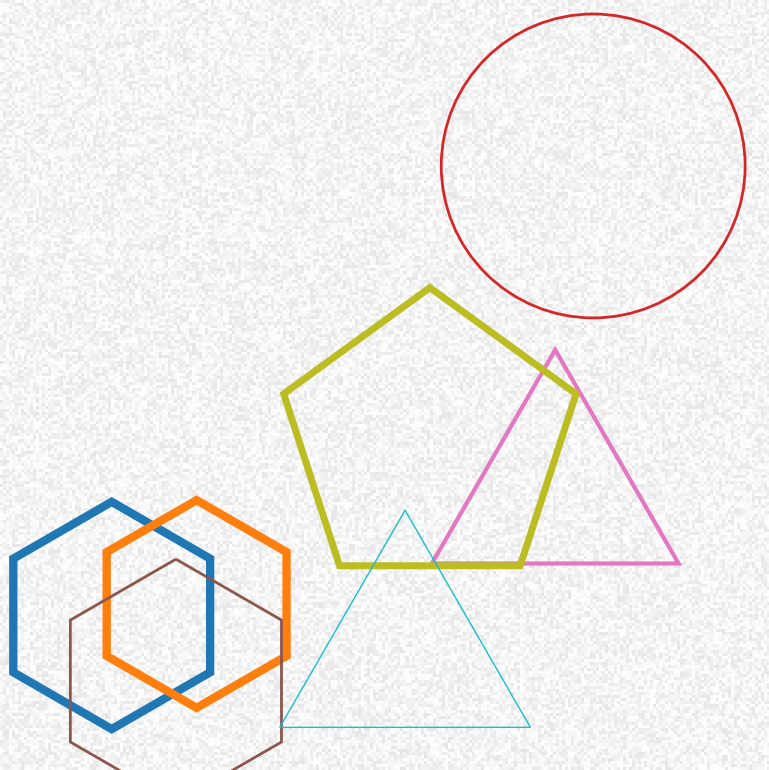[{"shape": "hexagon", "thickness": 3, "radius": 0.74, "center": [0.145, 0.201]}, {"shape": "hexagon", "thickness": 3, "radius": 0.67, "center": [0.255, 0.216]}, {"shape": "circle", "thickness": 1, "radius": 0.99, "center": [0.77, 0.784]}, {"shape": "hexagon", "thickness": 1, "radius": 0.79, "center": [0.228, 0.116]}, {"shape": "triangle", "thickness": 1.5, "radius": 0.92, "center": [0.721, 0.361]}, {"shape": "pentagon", "thickness": 2.5, "radius": 1.0, "center": [0.558, 0.427]}, {"shape": "triangle", "thickness": 0.5, "radius": 0.94, "center": [0.526, 0.149]}]